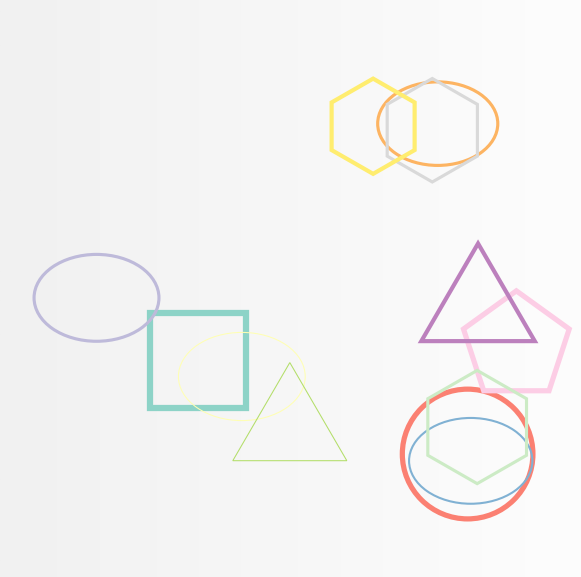[{"shape": "square", "thickness": 3, "radius": 0.41, "center": [0.341, 0.374]}, {"shape": "oval", "thickness": 0.5, "radius": 0.55, "center": [0.416, 0.347]}, {"shape": "oval", "thickness": 1.5, "radius": 0.54, "center": [0.166, 0.483]}, {"shape": "circle", "thickness": 2.5, "radius": 0.56, "center": [0.805, 0.213]}, {"shape": "oval", "thickness": 1, "radius": 0.53, "center": [0.81, 0.201]}, {"shape": "oval", "thickness": 1.5, "radius": 0.52, "center": [0.753, 0.785]}, {"shape": "triangle", "thickness": 0.5, "radius": 0.57, "center": [0.499, 0.258]}, {"shape": "pentagon", "thickness": 2.5, "radius": 0.48, "center": [0.888, 0.4]}, {"shape": "hexagon", "thickness": 1.5, "radius": 0.45, "center": [0.744, 0.774]}, {"shape": "triangle", "thickness": 2, "radius": 0.56, "center": [0.822, 0.465]}, {"shape": "hexagon", "thickness": 1.5, "radius": 0.49, "center": [0.821, 0.26]}, {"shape": "hexagon", "thickness": 2, "radius": 0.41, "center": [0.642, 0.781]}]